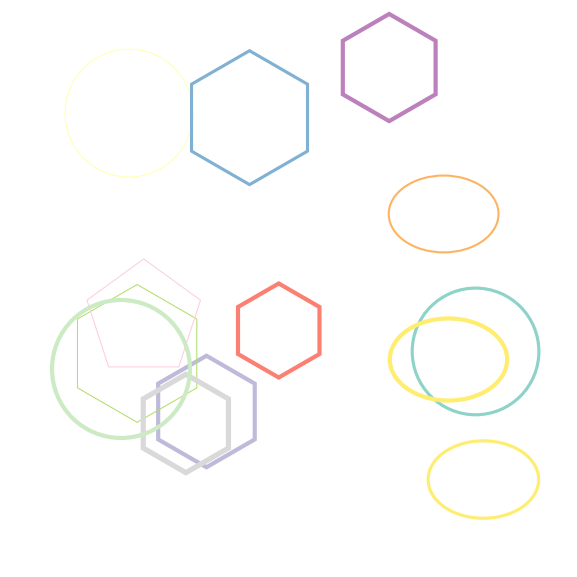[{"shape": "circle", "thickness": 1.5, "radius": 0.55, "center": [0.823, 0.391]}, {"shape": "circle", "thickness": 0.5, "radius": 0.55, "center": [0.223, 0.803]}, {"shape": "hexagon", "thickness": 2, "radius": 0.48, "center": [0.357, 0.287]}, {"shape": "hexagon", "thickness": 2, "radius": 0.41, "center": [0.483, 0.427]}, {"shape": "hexagon", "thickness": 1.5, "radius": 0.58, "center": [0.432, 0.795]}, {"shape": "oval", "thickness": 1, "radius": 0.48, "center": [0.768, 0.629]}, {"shape": "hexagon", "thickness": 0.5, "radius": 0.6, "center": [0.237, 0.387]}, {"shape": "pentagon", "thickness": 0.5, "radius": 0.52, "center": [0.249, 0.447]}, {"shape": "hexagon", "thickness": 2.5, "radius": 0.43, "center": [0.322, 0.266]}, {"shape": "hexagon", "thickness": 2, "radius": 0.46, "center": [0.674, 0.882]}, {"shape": "circle", "thickness": 2, "radius": 0.6, "center": [0.21, 0.36]}, {"shape": "oval", "thickness": 1.5, "radius": 0.48, "center": [0.837, 0.169]}, {"shape": "oval", "thickness": 2, "radius": 0.51, "center": [0.777, 0.377]}]